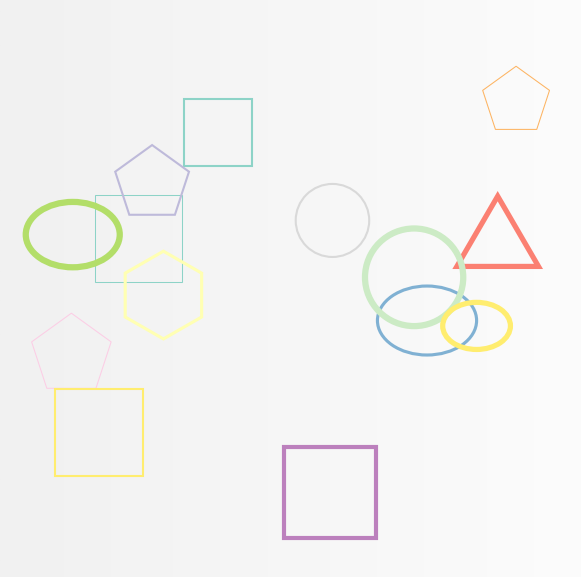[{"shape": "square", "thickness": 1, "radius": 0.29, "center": [0.375, 0.769]}, {"shape": "square", "thickness": 0.5, "radius": 0.38, "center": [0.238, 0.586]}, {"shape": "hexagon", "thickness": 1.5, "radius": 0.38, "center": [0.281, 0.488]}, {"shape": "pentagon", "thickness": 1, "radius": 0.33, "center": [0.262, 0.681]}, {"shape": "triangle", "thickness": 2.5, "radius": 0.41, "center": [0.856, 0.578]}, {"shape": "oval", "thickness": 1.5, "radius": 0.43, "center": [0.735, 0.444]}, {"shape": "pentagon", "thickness": 0.5, "radius": 0.3, "center": [0.888, 0.824]}, {"shape": "oval", "thickness": 3, "radius": 0.4, "center": [0.125, 0.593]}, {"shape": "pentagon", "thickness": 0.5, "radius": 0.36, "center": [0.123, 0.385]}, {"shape": "circle", "thickness": 1, "radius": 0.32, "center": [0.572, 0.617]}, {"shape": "square", "thickness": 2, "radius": 0.39, "center": [0.568, 0.146]}, {"shape": "circle", "thickness": 3, "radius": 0.42, "center": [0.712, 0.519]}, {"shape": "square", "thickness": 1, "radius": 0.38, "center": [0.17, 0.25]}, {"shape": "oval", "thickness": 2.5, "radius": 0.29, "center": [0.82, 0.435]}]